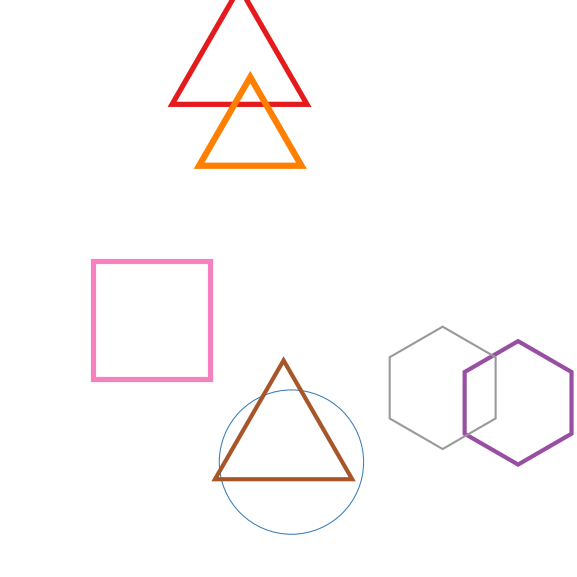[{"shape": "triangle", "thickness": 2.5, "radius": 0.67, "center": [0.415, 0.886]}, {"shape": "circle", "thickness": 0.5, "radius": 0.62, "center": [0.505, 0.199]}, {"shape": "hexagon", "thickness": 2, "radius": 0.53, "center": [0.897, 0.302]}, {"shape": "triangle", "thickness": 3, "radius": 0.51, "center": [0.433, 0.763]}, {"shape": "triangle", "thickness": 2, "radius": 0.69, "center": [0.491, 0.238]}, {"shape": "square", "thickness": 2.5, "radius": 0.51, "center": [0.262, 0.446]}, {"shape": "hexagon", "thickness": 1, "radius": 0.53, "center": [0.766, 0.328]}]